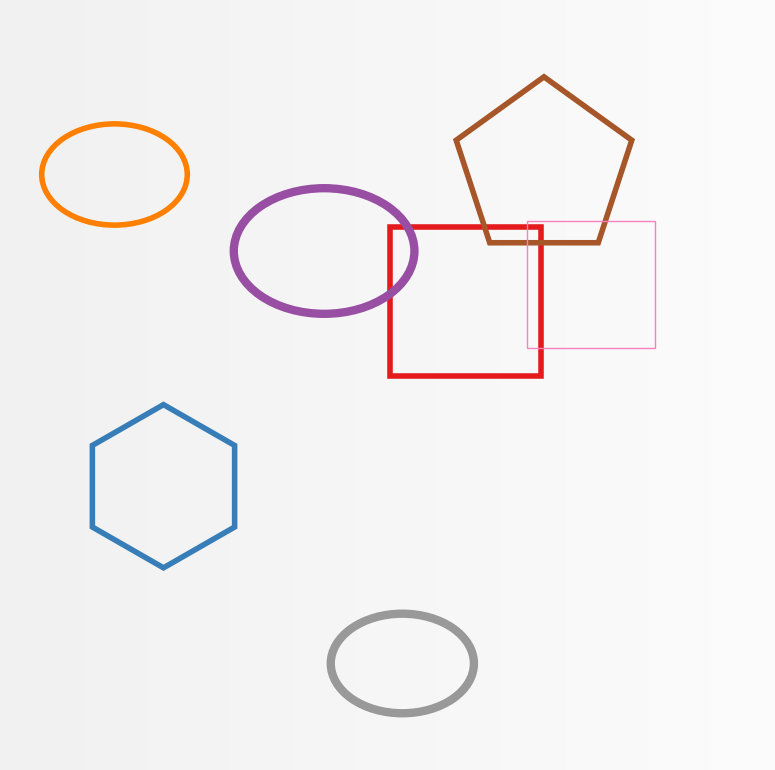[{"shape": "square", "thickness": 2, "radius": 0.49, "center": [0.601, 0.609]}, {"shape": "hexagon", "thickness": 2, "radius": 0.53, "center": [0.211, 0.369]}, {"shape": "oval", "thickness": 3, "radius": 0.58, "center": [0.418, 0.674]}, {"shape": "oval", "thickness": 2, "radius": 0.47, "center": [0.148, 0.773]}, {"shape": "pentagon", "thickness": 2, "radius": 0.6, "center": [0.702, 0.781]}, {"shape": "square", "thickness": 0.5, "radius": 0.41, "center": [0.763, 0.63]}, {"shape": "oval", "thickness": 3, "radius": 0.46, "center": [0.519, 0.138]}]